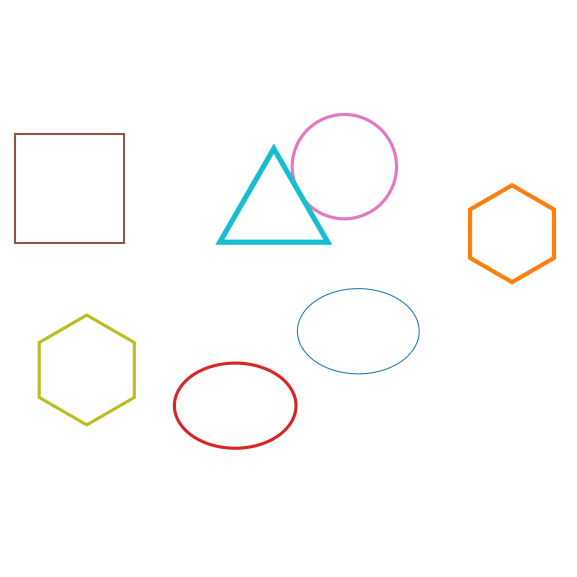[{"shape": "oval", "thickness": 0.5, "radius": 0.53, "center": [0.62, 0.426]}, {"shape": "hexagon", "thickness": 2, "radius": 0.42, "center": [0.887, 0.594]}, {"shape": "oval", "thickness": 1.5, "radius": 0.53, "center": [0.407, 0.297]}, {"shape": "square", "thickness": 1, "radius": 0.47, "center": [0.121, 0.673]}, {"shape": "circle", "thickness": 1.5, "radius": 0.45, "center": [0.596, 0.711]}, {"shape": "hexagon", "thickness": 1.5, "radius": 0.48, "center": [0.15, 0.358]}, {"shape": "triangle", "thickness": 2.5, "radius": 0.54, "center": [0.474, 0.634]}]